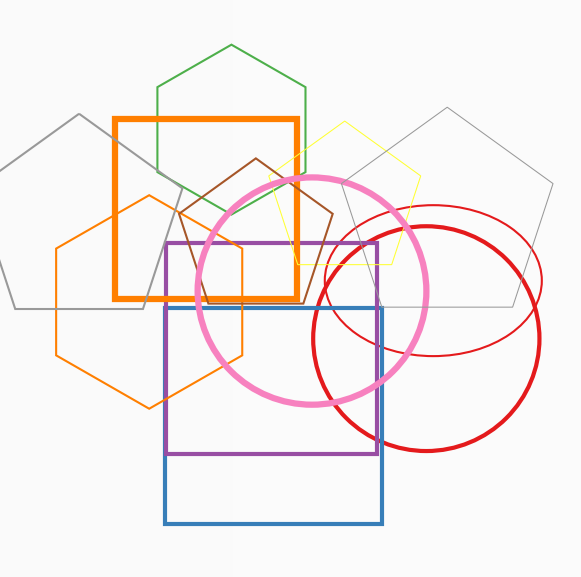[{"shape": "oval", "thickness": 1, "radius": 0.93, "center": [0.745, 0.513]}, {"shape": "circle", "thickness": 2, "radius": 0.97, "center": [0.733, 0.413]}, {"shape": "square", "thickness": 2, "radius": 0.93, "center": [0.471, 0.278]}, {"shape": "hexagon", "thickness": 1, "radius": 0.74, "center": [0.398, 0.775]}, {"shape": "square", "thickness": 2, "radius": 0.91, "center": [0.467, 0.396]}, {"shape": "hexagon", "thickness": 1, "radius": 0.92, "center": [0.257, 0.476]}, {"shape": "square", "thickness": 3, "radius": 0.78, "center": [0.355, 0.638]}, {"shape": "pentagon", "thickness": 0.5, "radius": 0.69, "center": [0.593, 0.652]}, {"shape": "pentagon", "thickness": 1, "radius": 0.7, "center": [0.44, 0.586]}, {"shape": "circle", "thickness": 3, "radius": 0.98, "center": [0.537, 0.495]}, {"shape": "pentagon", "thickness": 1, "radius": 0.93, "center": [0.136, 0.615]}, {"shape": "pentagon", "thickness": 0.5, "radius": 0.96, "center": [0.769, 0.622]}]